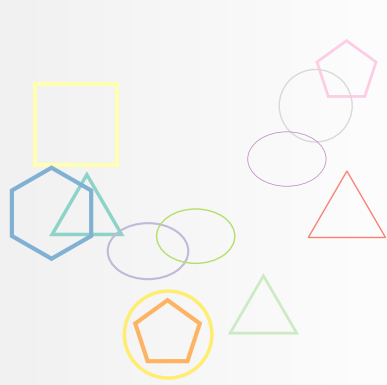[{"shape": "triangle", "thickness": 2.5, "radius": 0.52, "center": [0.224, 0.443]}, {"shape": "square", "thickness": 3, "radius": 0.53, "center": [0.197, 0.676]}, {"shape": "oval", "thickness": 1.5, "radius": 0.52, "center": [0.382, 0.348]}, {"shape": "triangle", "thickness": 1, "radius": 0.58, "center": [0.895, 0.441]}, {"shape": "hexagon", "thickness": 3, "radius": 0.59, "center": [0.133, 0.446]}, {"shape": "pentagon", "thickness": 3, "radius": 0.44, "center": [0.432, 0.133]}, {"shape": "oval", "thickness": 1, "radius": 0.5, "center": [0.505, 0.387]}, {"shape": "pentagon", "thickness": 2, "radius": 0.4, "center": [0.894, 0.814]}, {"shape": "circle", "thickness": 1, "radius": 0.47, "center": [0.815, 0.725]}, {"shape": "oval", "thickness": 0.5, "radius": 0.51, "center": [0.74, 0.587]}, {"shape": "triangle", "thickness": 2, "radius": 0.5, "center": [0.68, 0.184]}, {"shape": "circle", "thickness": 2.5, "radius": 0.56, "center": [0.434, 0.131]}]